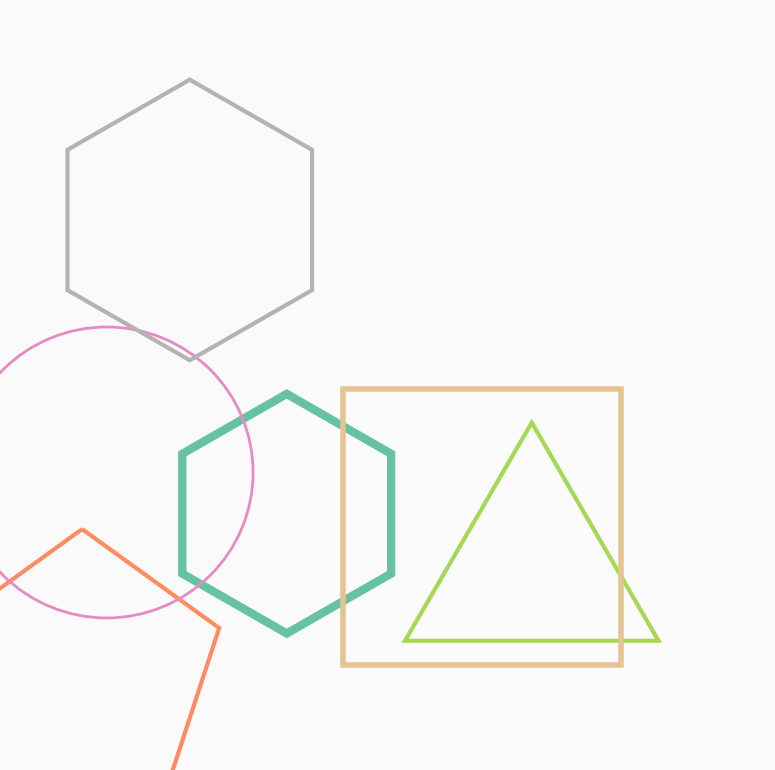[{"shape": "hexagon", "thickness": 3, "radius": 0.78, "center": [0.37, 0.333]}, {"shape": "pentagon", "thickness": 1.5, "radius": 0.93, "center": [0.106, 0.127]}, {"shape": "circle", "thickness": 1, "radius": 0.94, "center": [0.138, 0.386]}, {"shape": "triangle", "thickness": 1.5, "radius": 0.94, "center": [0.686, 0.262]}, {"shape": "square", "thickness": 2, "radius": 0.9, "center": [0.621, 0.315]}, {"shape": "hexagon", "thickness": 1.5, "radius": 0.91, "center": [0.245, 0.714]}]